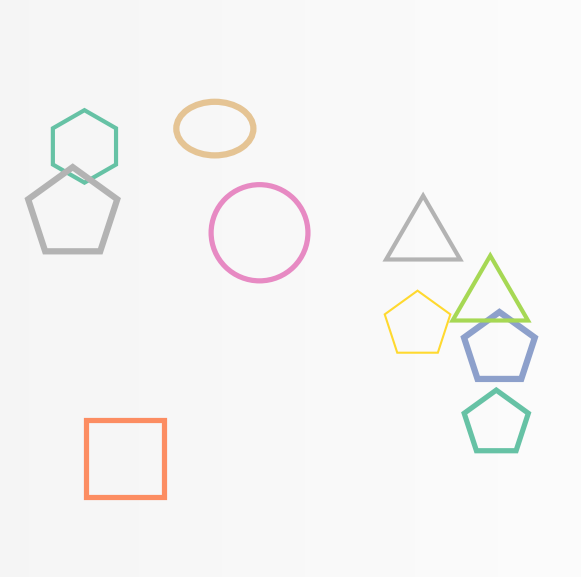[{"shape": "pentagon", "thickness": 2.5, "radius": 0.29, "center": [0.854, 0.266]}, {"shape": "hexagon", "thickness": 2, "radius": 0.31, "center": [0.145, 0.746]}, {"shape": "square", "thickness": 2.5, "radius": 0.34, "center": [0.216, 0.205]}, {"shape": "pentagon", "thickness": 3, "radius": 0.32, "center": [0.859, 0.395]}, {"shape": "circle", "thickness": 2.5, "radius": 0.42, "center": [0.447, 0.596]}, {"shape": "triangle", "thickness": 2, "radius": 0.37, "center": [0.843, 0.482]}, {"shape": "pentagon", "thickness": 1, "radius": 0.3, "center": [0.718, 0.436]}, {"shape": "oval", "thickness": 3, "radius": 0.33, "center": [0.37, 0.776]}, {"shape": "triangle", "thickness": 2, "radius": 0.37, "center": [0.728, 0.587]}, {"shape": "pentagon", "thickness": 3, "radius": 0.4, "center": [0.125, 0.629]}]